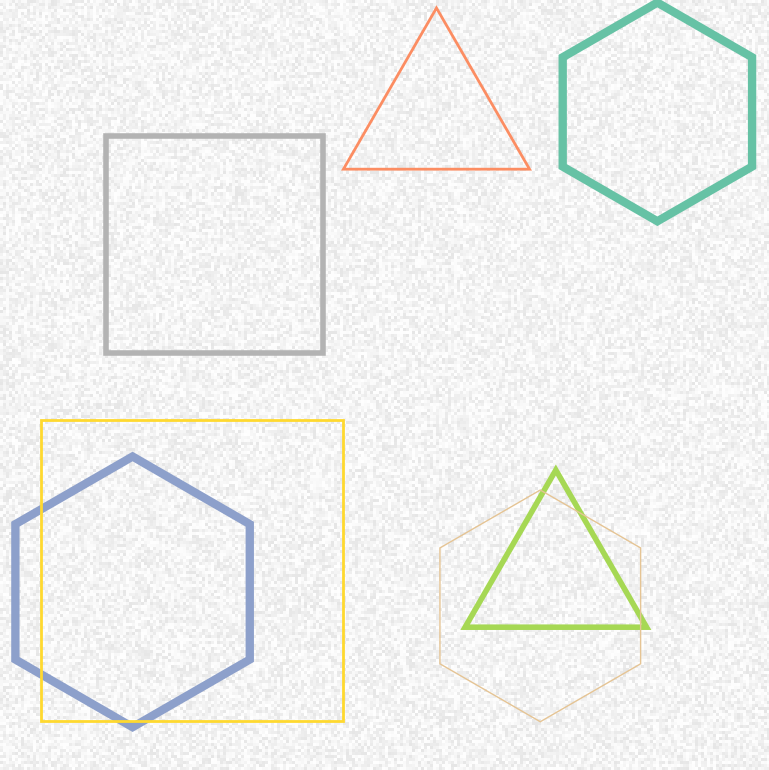[{"shape": "hexagon", "thickness": 3, "radius": 0.71, "center": [0.854, 0.855]}, {"shape": "triangle", "thickness": 1, "radius": 0.7, "center": [0.567, 0.85]}, {"shape": "hexagon", "thickness": 3, "radius": 0.88, "center": [0.172, 0.231]}, {"shape": "triangle", "thickness": 2, "radius": 0.68, "center": [0.722, 0.253]}, {"shape": "square", "thickness": 1, "radius": 0.98, "center": [0.249, 0.26]}, {"shape": "hexagon", "thickness": 0.5, "radius": 0.75, "center": [0.702, 0.213]}, {"shape": "square", "thickness": 2, "radius": 0.71, "center": [0.278, 0.683]}]